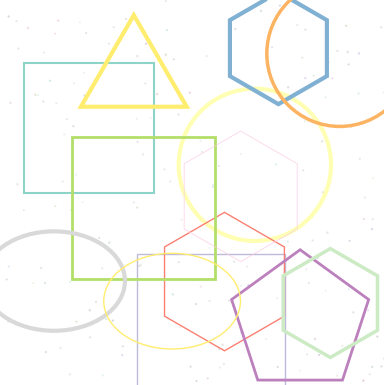[{"shape": "square", "thickness": 1.5, "radius": 0.84, "center": [0.232, 0.667]}, {"shape": "circle", "thickness": 3, "radius": 0.99, "center": [0.662, 0.572]}, {"shape": "square", "thickness": 1, "radius": 0.96, "center": [0.548, 0.146]}, {"shape": "hexagon", "thickness": 1, "radius": 0.9, "center": [0.583, 0.269]}, {"shape": "hexagon", "thickness": 3, "radius": 0.73, "center": [0.723, 0.875]}, {"shape": "circle", "thickness": 2.5, "radius": 0.95, "center": [0.882, 0.861]}, {"shape": "square", "thickness": 2, "radius": 0.92, "center": [0.373, 0.46]}, {"shape": "hexagon", "thickness": 0.5, "radius": 0.85, "center": [0.625, 0.49]}, {"shape": "oval", "thickness": 3, "radius": 0.92, "center": [0.14, 0.27]}, {"shape": "pentagon", "thickness": 2, "radius": 0.94, "center": [0.78, 0.164]}, {"shape": "hexagon", "thickness": 2.5, "radius": 0.71, "center": [0.858, 0.213]}, {"shape": "triangle", "thickness": 3, "radius": 0.79, "center": [0.348, 0.802]}, {"shape": "oval", "thickness": 1, "radius": 0.89, "center": [0.447, 0.218]}]